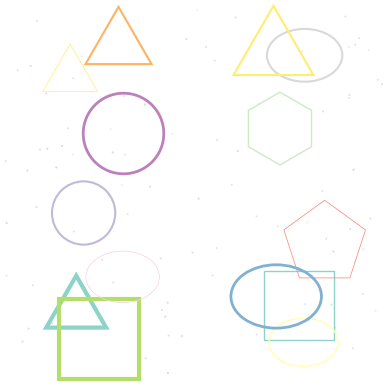[{"shape": "square", "thickness": 1, "radius": 0.45, "center": [0.777, 0.206]}, {"shape": "triangle", "thickness": 3, "radius": 0.45, "center": [0.198, 0.194]}, {"shape": "oval", "thickness": 1, "radius": 0.45, "center": [0.788, 0.111]}, {"shape": "circle", "thickness": 1.5, "radius": 0.41, "center": [0.217, 0.447]}, {"shape": "pentagon", "thickness": 0.5, "radius": 0.56, "center": [0.843, 0.368]}, {"shape": "oval", "thickness": 2, "radius": 0.59, "center": [0.717, 0.23]}, {"shape": "triangle", "thickness": 1.5, "radius": 0.5, "center": [0.308, 0.883]}, {"shape": "square", "thickness": 3, "radius": 0.52, "center": [0.257, 0.12]}, {"shape": "oval", "thickness": 0.5, "radius": 0.48, "center": [0.319, 0.281]}, {"shape": "oval", "thickness": 1.5, "radius": 0.49, "center": [0.791, 0.856]}, {"shape": "circle", "thickness": 2, "radius": 0.52, "center": [0.321, 0.653]}, {"shape": "hexagon", "thickness": 1, "radius": 0.47, "center": [0.727, 0.666]}, {"shape": "triangle", "thickness": 0.5, "radius": 0.41, "center": [0.182, 0.804]}, {"shape": "triangle", "thickness": 1.5, "radius": 0.6, "center": [0.71, 0.865]}]